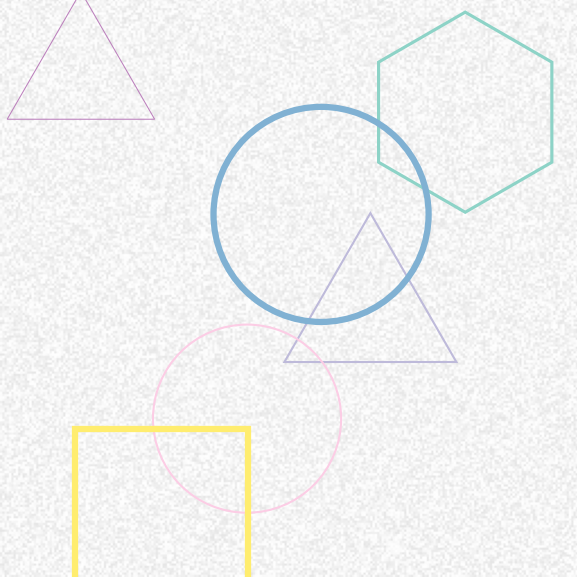[{"shape": "hexagon", "thickness": 1.5, "radius": 0.87, "center": [0.806, 0.805]}, {"shape": "triangle", "thickness": 1, "radius": 0.86, "center": [0.641, 0.458]}, {"shape": "circle", "thickness": 3, "radius": 0.93, "center": [0.556, 0.628]}, {"shape": "circle", "thickness": 1, "radius": 0.81, "center": [0.428, 0.274]}, {"shape": "triangle", "thickness": 0.5, "radius": 0.74, "center": [0.14, 0.866]}, {"shape": "square", "thickness": 3, "radius": 0.75, "center": [0.28, 0.107]}]